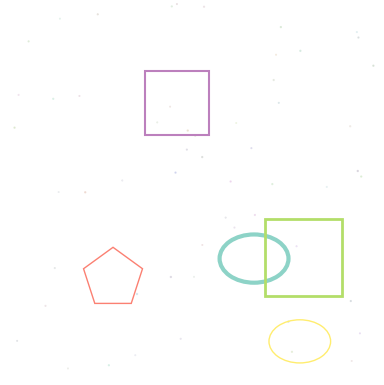[{"shape": "oval", "thickness": 3, "radius": 0.45, "center": [0.66, 0.328]}, {"shape": "pentagon", "thickness": 1, "radius": 0.4, "center": [0.294, 0.277]}, {"shape": "square", "thickness": 2, "radius": 0.5, "center": [0.789, 0.332]}, {"shape": "square", "thickness": 1.5, "radius": 0.41, "center": [0.459, 0.732]}, {"shape": "oval", "thickness": 1, "radius": 0.4, "center": [0.779, 0.113]}]